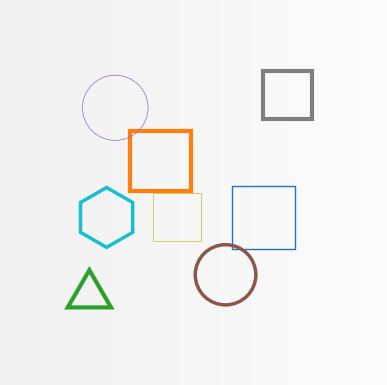[{"shape": "square", "thickness": 1, "radius": 0.41, "center": [0.68, 0.435]}, {"shape": "square", "thickness": 3, "radius": 0.39, "center": [0.415, 0.582]}, {"shape": "triangle", "thickness": 3, "radius": 0.32, "center": [0.231, 0.234]}, {"shape": "circle", "thickness": 0.5, "radius": 0.42, "center": [0.297, 0.72]}, {"shape": "circle", "thickness": 2.5, "radius": 0.39, "center": [0.582, 0.286]}, {"shape": "square", "thickness": 3, "radius": 0.32, "center": [0.743, 0.753]}, {"shape": "square", "thickness": 0.5, "radius": 0.31, "center": [0.457, 0.436]}, {"shape": "hexagon", "thickness": 2.5, "radius": 0.39, "center": [0.275, 0.435]}]